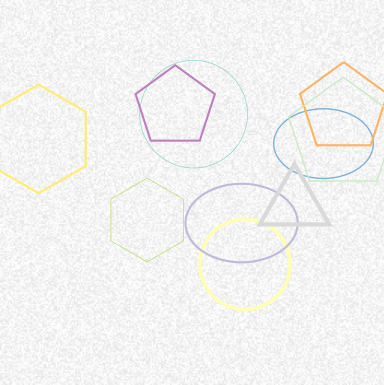[{"shape": "circle", "thickness": 0.5, "radius": 0.7, "center": [0.503, 0.704]}, {"shape": "circle", "thickness": 2.5, "radius": 0.59, "center": [0.637, 0.314]}, {"shape": "oval", "thickness": 1.5, "radius": 0.73, "center": [0.627, 0.421]}, {"shape": "oval", "thickness": 1, "radius": 0.65, "center": [0.84, 0.627]}, {"shape": "pentagon", "thickness": 1.5, "radius": 0.6, "center": [0.893, 0.719]}, {"shape": "hexagon", "thickness": 0.5, "radius": 0.54, "center": [0.382, 0.429]}, {"shape": "triangle", "thickness": 3, "radius": 0.52, "center": [0.765, 0.469]}, {"shape": "pentagon", "thickness": 1.5, "radius": 0.54, "center": [0.455, 0.722]}, {"shape": "pentagon", "thickness": 1, "radius": 0.75, "center": [0.891, 0.651]}, {"shape": "hexagon", "thickness": 1.5, "radius": 0.71, "center": [0.101, 0.639]}]